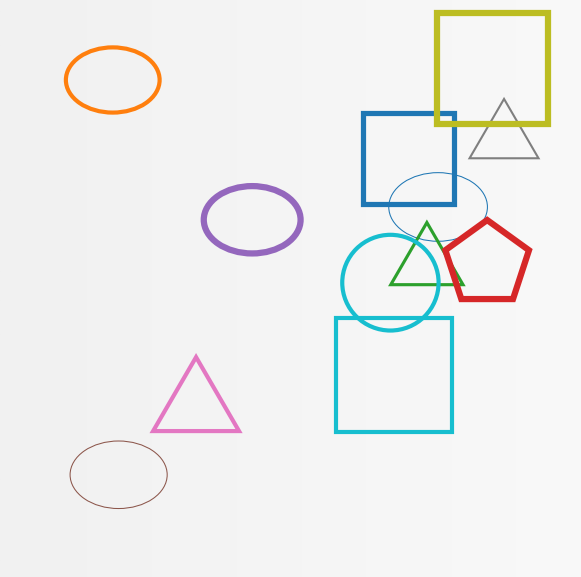[{"shape": "oval", "thickness": 0.5, "radius": 0.42, "center": [0.754, 0.641]}, {"shape": "square", "thickness": 2.5, "radius": 0.39, "center": [0.703, 0.725]}, {"shape": "oval", "thickness": 2, "radius": 0.4, "center": [0.194, 0.861]}, {"shape": "triangle", "thickness": 1.5, "radius": 0.36, "center": [0.734, 0.542]}, {"shape": "pentagon", "thickness": 3, "radius": 0.38, "center": [0.838, 0.542]}, {"shape": "oval", "thickness": 3, "radius": 0.42, "center": [0.434, 0.619]}, {"shape": "oval", "thickness": 0.5, "radius": 0.42, "center": [0.204, 0.177]}, {"shape": "triangle", "thickness": 2, "radius": 0.43, "center": [0.337, 0.295]}, {"shape": "triangle", "thickness": 1, "radius": 0.34, "center": [0.867, 0.759]}, {"shape": "square", "thickness": 3, "radius": 0.48, "center": [0.847, 0.88]}, {"shape": "square", "thickness": 2, "radius": 0.5, "center": [0.677, 0.35]}, {"shape": "circle", "thickness": 2, "radius": 0.41, "center": [0.672, 0.51]}]